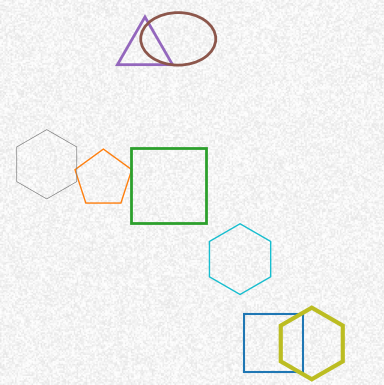[{"shape": "square", "thickness": 1.5, "radius": 0.38, "center": [0.71, 0.109]}, {"shape": "pentagon", "thickness": 1, "radius": 0.39, "center": [0.269, 0.535]}, {"shape": "square", "thickness": 2, "radius": 0.49, "center": [0.437, 0.518]}, {"shape": "triangle", "thickness": 2, "radius": 0.41, "center": [0.377, 0.873]}, {"shape": "oval", "thickness": 2, "radius": 0.49, "center": [0.463, 0.899]}, {"shape": "hexagon", "thickness": 0.5, "radius": 0.45, "center": [0.121, 0.573]}, {"shape": "hexagon", "thickness": 3, "radius": 0.46, "center": [0.81, 0.108]}, {"shape": "hexagon", "thickness": 1, "radius": 0.46, "center": [0.624, 0.327]}]